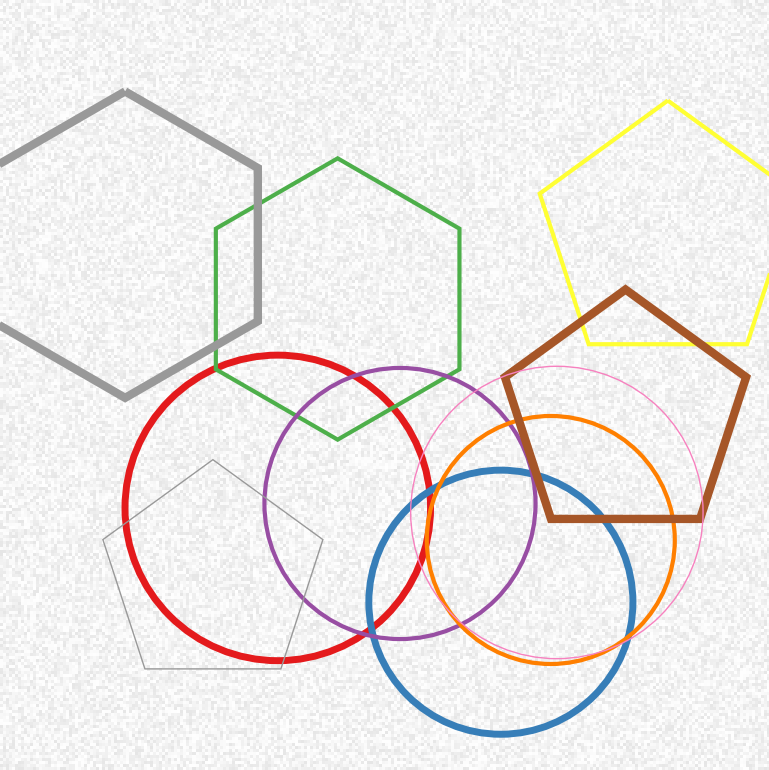[{"shape": "circle", "thickness": 2.5, "radius": 0.99, "center": [0.361, 0.34]}, {"shape": "circle", "thickness": 2.5, "radius": 0.86, "center": [0.65, 0.218]}, {"shape": "hexagon", "thickness": 1.5, "radius": 0.91, "center": [0.439, 0.612]}, {"shape": "circle", "thickness": 1.5, "radius": 0.88, "center": [0.519, 0.346]}, {"shape": "circle", "thickness": 1.5, "radius": 0.81, "center": [0.715, 0.299]}, {"shape": "pentagon", "thickness": 1.5, "radius": 0.87, "center": [0.867, 0.694]}, {"shape": "pentagon", "thickness": 3, "radius": 0.82, "center": [0.812, 0.459]}, {"shape": "circle", "thickness": 0.5, "radius": 0.95, "center": [0.723, 0.334]}, {"shape": "hexagon", "thickness": 3, "radius": 0.99, "center": [0.163, 0.682]}, {"shape": "pentagon", "thickness": 0.5, "radius": 0.75, "center": [0.276, 0.253]}]